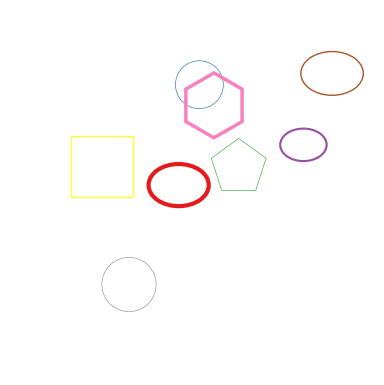[{"shape": "oval", "thickness": 3, "radius": 0.39, "center": [0.464, 0.519]}, {"shape": "circle", "thickness": 0.5, "radius": 0.31, "center": [0.518, 0.78]}, {"shape": "pentagon", "thickness": 0.5, "radius": 0.37, "center": [0.62, 0.566]}, {"shape": "oval", "thickness": 1.5, "radius": 0.3, "center": [0.788, 0.624]}, {"shape": "square", "thickness": 1, "radius": 0.4, "center": [0.265, 0.567]}, {"shape": "oval", "thickness": 1, "radius": 0.41, "center": [0.863, 0.809]}, {"shape": "hexagon", "thickness": 2.5, "radius": 0.42, "center": [0.556, 0.726]}, {"shape": "circle", "thickness": 0.5, "radius": 0.35, "center": [0.335, 0.261]}]